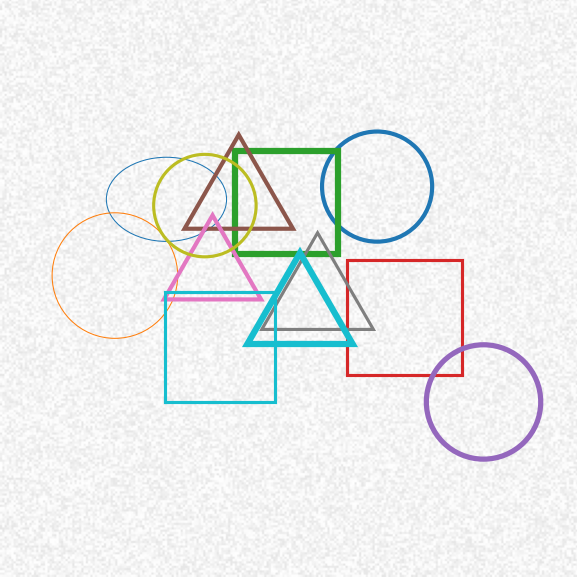[{"shape": "oval", "thickness": 0.5, "radius": 0.52, "center": [0.288, 0.654]}, {"shape": "circle", "thickness": 2, "radius": 0.48, "center": [0.653, 0.676]}, {"shape": "circle", "thickness": 0.5, "radius": 0.54, "center": [0.199, 0.522]}, {"shape": "square", "thickness": 3, "radius": 0.45, "center": [0.495, 0.648]}, {"shape": "square", "thickness": 1.5, "radius": 0.5, "center": [0.7, 0.449]}, {"shape": "circle", "thickness": 2.5, "radius": 0.5, "center": [0.837, 0.303]}, {"shape": "triangle", "thickness": 2, "radius": 0.54, "center": [0.413, 0.657]}, {"shape": "triangle", "thickness": 2, "radius": 0.49, "center": [0.368, 0.529]}, {"shape": "triangle", "thickness": 1.5, "radius": 0.56, "center": [0.55, 0.484]}, {"shape": "circle", "thickness": 1.5, "radius": 0.44, "center": [0.355, 0.643]}, {"shape": "triangle", "thickness": 3, "radius": 0.53, "center": [0.519, 0.456]}, {"shape": "square", "thickness": 1.5, "radius": 0.48, "center": [0.381, 0.399]}]